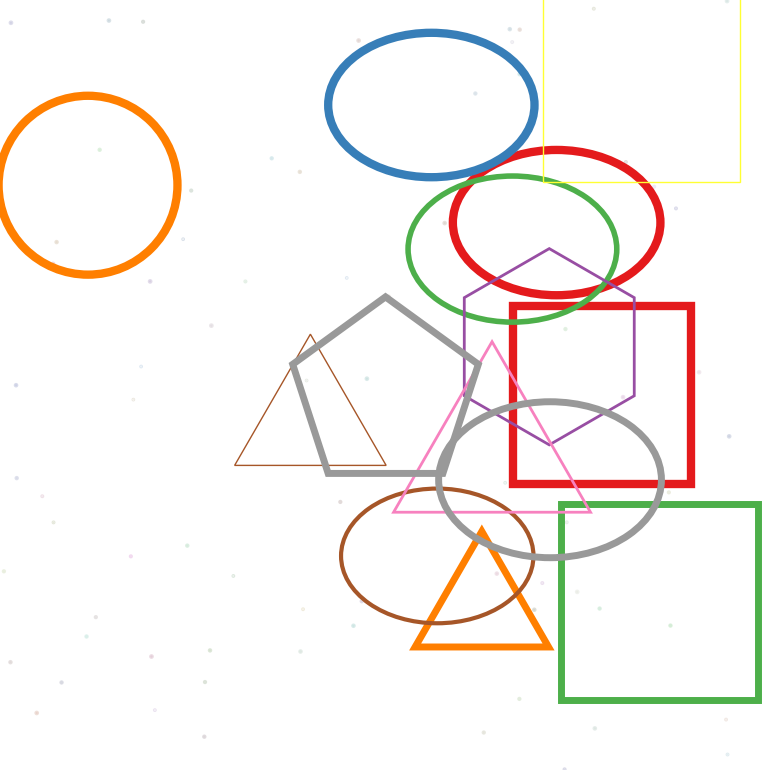[{"shape": "square", "thickness": 3, "radius": 0.58, "center": [0.782, 0.487]}, {"shape": "oval", "thickness": 3, "radius": 0.67, "center": [0.723, 0.711]}, {"shape": "oval", "thickness": 3, "radius": 0.67, "center": [0.56, 0.864]}, {"shape": "square", "thickness": 2.5, "radius": 0.64, "center": [0.856, 0.218]}, {"shape": "oval", "thickness": 2, "radius": 0.68, "center": [0.665, 0.677]}, {"shape": "hexagon", "thickness": 1, "radius": 0.64, "center": [0.713, 0.55]}, {"shape": "triangle", "thickness": 2.5, "radius": 0.5, "center": [0.626, 0.21]}, {"shape": "circle", "thickness": 3, "radius": 0.58, "center": [0.114, 0.759]}, {"shape": "square", "thickness": 0.5, "radius": 0.64, "center": [0.833, 0.891]}, {"shape": "triangle", "thickness": 0.5, "radius": 0.57, "center": [0.403, 0.452]}, {"shape": "oval", "thickness": 1.5, "radius": 0.62, "center": [0.568, 0.278]}, {"shape": "triangle", "thickness": 1, "radius": 0.74, "center": [0.639, 0.409]}, {"shape": "oval", "thickness": 2.5, "radius": 0.72, "center": [0.714, 0.377]}, {"shape": "pentagon", "thickness": 2.5, "radius": 0.63, "center": [0.501, 0.488]}]